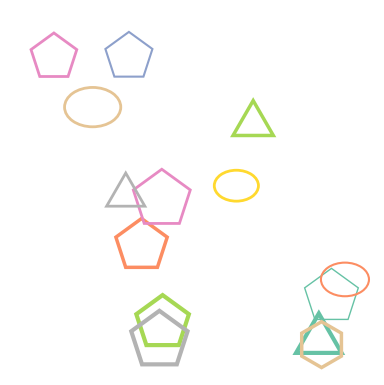[{"shape": "triangle", "thickness": 3, "radius": 0.34, "center": [0.828, 0.118]}, {"shape": "pentagon", "thickness": 1, "radius": 0.37, "center": [0.861, 0.23]}, {"shape": "pentagon", "thickness": 2.5, "radius": 0.35, "center": [0.368, 0.362]}, {"shape": "oval", "thickness": 1.5, "radius": 0.31, "center": [0.896, 0.274]}, {"shape": "pentagon", "thickness": 1.5, "radius": 0.32, "center": [0.335, 0.853]}, {"shape": "pentagon", "thickness": 2, "radius": 0.39, "center": [0.42, 0.483]}, {"shape": "pentagon", "thickness": 2, "radius": 0.31, "center": [0.14, 0.852]}, {"shape": "pentagon", "thickness": 3, "radius": 0.36, "center": [0.422, 0.162]}, {"shape": "triangle", "thickness": 2.5, "radius": 0.3, "center": [0.658, 0.678]}, {"shape": "oval", "thickness": 2, "radius": 0.29, "center": [0.614, 0.518]}, {"shape": "oval", "thickness": 2, "radius": 0.37, "center": [0.241, 0.722]}, {"shape": "hexagon", "thickness": 2.5, "radius": 0.3, "center": [0.835, 0.105]}, {"shape": "triangle", "thickness": 2, "radius": 0.29, "center": [0.327, 0.493]}, {"shape": "pentagon", "thickness": 3, "radius": 0.38, "center": [0.414, 0.116]}]